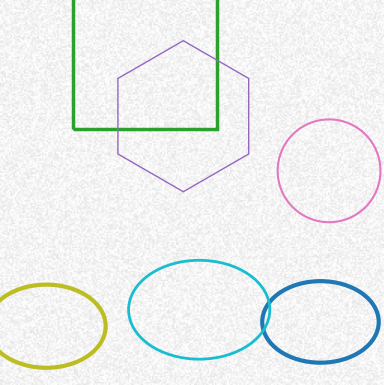[{"shape": "oval", "thickness": 3, "radius": 0.76, "center": [0.832, 0.164]}, {"shape": "square", "thickness": 2.5, "radius": 0.94, "center": [0.377, 0.852]}, {"shape": "hexagon", "thickness": 1, "radius": 0.98, "center": [0.476, 0.698]}, {"shape": "circle", "thickness": 1.5, "radius": 0.67, "center": [0.855, 0.556]}, {"shape": "oval", "thickness": 3, "radius": 0.77, "center": [0.12, 0.153]}, {"shape": "oval", "thickness": 2, "radius": 0.92, "center": [0.517, 0.196]}]